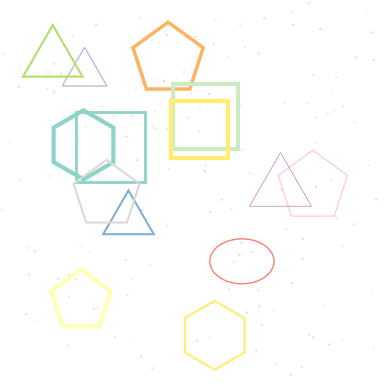[{"shape": "hexagon", "thickness": 3, "radius": 0.45, "center": [0.217, 0.624]}, {"shape": "square", "thickness": 2, "radius": 0.45, "center": [0.287, 0.618]}, {"shape": "pentagon", "thickness": 3, "radius": 0.41, "center": [0.21, 0.218]}, {"shape": "triangle", "thickness": 1, "radius": 0.34, "center": [0.22, 0.81]}, {"shape": "oval", "thickness": 1, "radius": 0.42, "center": [0.628, 0.321]}, {"shape": "triangle", "thickness": 1.5, "radius": 0.38, "center": [0.334, 0.43]}, {"shape": "pentagon", "thickness": 2.5, "radius": 0.48, "center": [0.437, 0.846]}, {"shape": "triangle", "thickness": 1.5, "radius": 0.45, "center": [0.137, 0.846]}, {"shape": "pentagon", "thickness": 1, "radius": 0.47, "center": [0.813, 0.515]}, {"shape": "pentagon", "thickness": 1.5, "radius": 0.45, "center": [0.277, 0.495]}, {"shape": "triangle", "thickness": 0.5, "radius": 0.46, "center": [0.729, 0.511]}, {"shape": "square", "thickness": 3, "radius": 0.42, "center": [0.534, 0.698]}, {"shape": "hexagon", "thickness": 1.5, "radius": 0.45, "center": [0.558, 0.129]}, {"shape": "square", "thickness": 3, "radius": 0.37, "center": [0.518, 0.664]}]